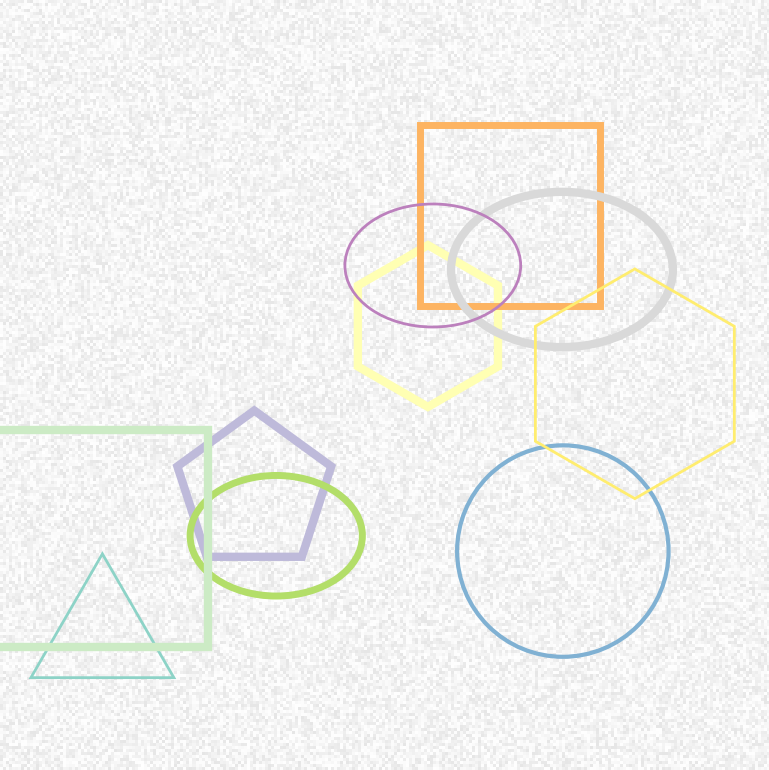[{"shape": "triangle", "thickness": 1, "radius": 0.54, "center": [0.133, 0.174]}, {"shape": "hexagon", "thickness": 3, "radius": 0.53, "center": [0.556, 0.577]}, {"shape": "pentagon", "thickness": 3, "radius": 0.53, "center": [0.33, 0.362]}, {"shape": "circle", "thickness": 1.5, "radius": 0.69, "center": [0.731, 0.284]}, {"shape": "square", "thickness": 2.5, "radius": 0.58, "center": [0.663, 0.72]}, {"shape": "oval", "thickness": 2.5, "radius": 0.56, "center": [0.359, 0.304]}, {"shape": "oval", "thickness": 3, "radius": 0.72, "center": [0.73, 0.65]}, {"shape": "oval", "thickness": 1, "radius": 0.57, "center": [0.562, 0.655]}, {"shape": "square", "thickness": 3, "radius": 0.71, "center": [0.129, 0.301]}, {"shape": "hexagon", "thickness": 1, "radius": 0.75, "center": [0.824, 0.502]}]